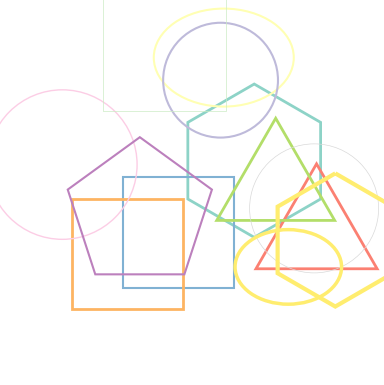[{"shape": "hexagon", "thickness": 2, "radius": 1.0, "center": [0.66, 0.583]}, {"shape": "oval", "thickness": 1.5, "radius": 0.91, "center": [0.581, 0.85]}, {"shape": "circle", "thickness": 1.5, "radius": 0.75, "center": [0.573, 0.792]}, {"shape": "triangle", "thickness": 2, "radius": 0.91, "center": [0.822, 0.393]}, {"shape": "square", "thickness": 1.5, "radius": 0.72, "center": [0.463, 0.397]}, {"shape": "square", "thickness": 2, "radius": 0.72, "center": [0.331, 0.34]}, {"shape": "triangle", "thickness": 2, "radius": 0.88, "center": [0.716, 0.516]}, {"shape": "circle", "thickness": 1, "radius": 0.97, "center": [0.162, 0.573]}, {"shape": "circle", "thickness": 0.5, "radius": 0.84, "center": [0.816, 0.459]}, {"shape": "pentagon", "thickness": 1.5, "radius": 0.98, "center": [0.363, 0.447]}, {"shape": "square", "thickness": 0.5, "radius": 0.8, "center": [0.428, 0.872]}, {"shape": "hexagon", "thickness": 3, "radius": 0.86, "center": [0.871, 0.377]}, {"shape": "oval", "thickness": 2.5, "radius": 0.69, "center": [0.749, 0.307]}]